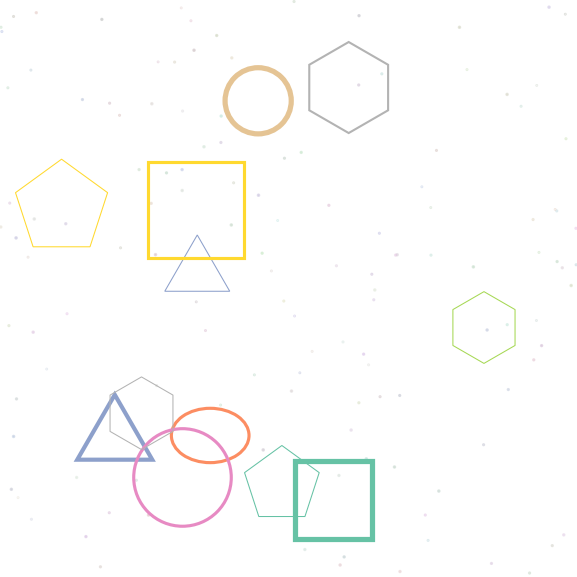[{"shape": "square", "thickness": 2.5, "radius": 0.34, "center": [0.577, 0.133]}, {"shape": "pentagon", "thickness": 0.5, "radius": 0.34, "center": [0.488, 0.16]}, {"shape": "oval", "thickness": 1.5, "radius": 0.34, "center": [0.364, 0.245]}, {"shape": "triangle", "thickness": 2, "radius": 0.38, "center": [0.199, 0.241]}, {"shape": "triangle", "thickness": 0.5, "radius": 0.32, "center": [0.342, 0.527]}, {"shape": "circle", "thickness": 1.5, "radius": 0.42, "center": [0.316, 0.172]}, {"shape": "hexagon", "thickness": 0.5, "radius": 0.31, "center": [0.838, 0.432]}, {"shape": "square", "thickness": 1.5, "radius": 0.42, "center": [0.34, 0.635]}, {"shape": "pentagon", "thickness": 0.5, "radius": 0.42, "center": [0.107, 0.64]}, {"shape": "circle", "thickness": 2.5, "radius": 0.29, "center": [0.447, 0.825]}, {"shape": "hexagon", "thickness": 0.5, "radius": 0.31, "center": [0.245, 0.284]}, {"shape": "hexagon", "thickness": 1, "radius": 0.39, "center": [0.604, 0.848]}]